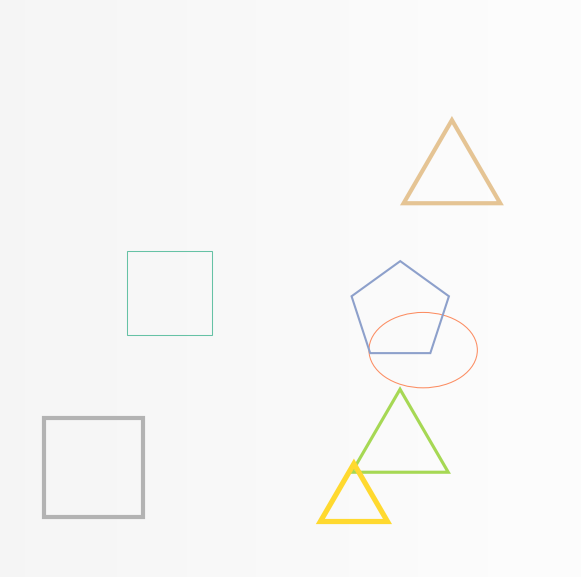[{"shape": "square", "thickness": 0.5, "radius": 0.36, "center": [0.292, 0.492]}, {"shape": "oval", "thickness": 0.5, "radius": 0.47, "center": [0.728, 0.393]}, {"shape": "pentagon", "thickness": 1, "radius": 0.44, "center": [0.689, 0.459]}, {"shape": "triangle", "thickness": 1.5, "radius": 0.48, "center": [0.688, 0.229]}, {"shape": "triangle", "thickness": 2.5, "radius": 0.33, "center": [0.609, 0.129]}, {"shape": "triangle", "thickness": 2, "radius": 0.48, "center": [0.777, 0.695]}, {"shape": "square", "thickness": 2, "radius": 0.42, "center": [0.161, 0.19]}]